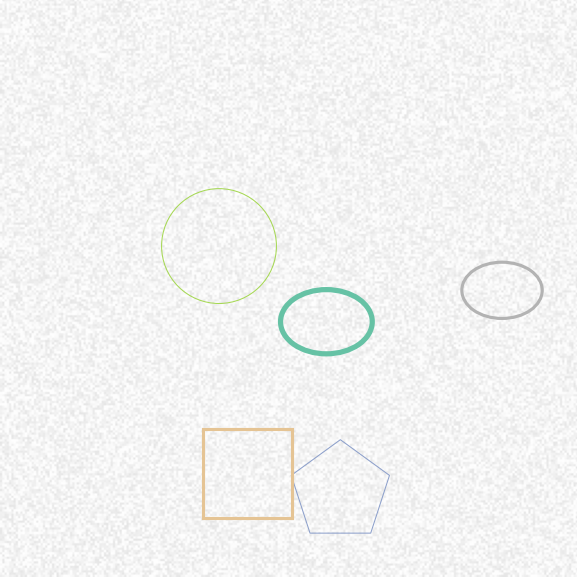[{"shape": "oval", "thickness": 2.5, "radius": 0.4, "center": [0.565, 0.442]}, {"shape": "pentagon", "thickness": 0.5, "radius": 0.45, "center": [0.589, 0.148]}, {"shape": "circle", "thickness": 0.5, "radius": 0.5, "center": [0.379, 0.573]}, {"shape": "square", "thickness": 1.5, "radius": 0.39, "center": [0.428, 0.179]}, {"shape": "oval", "thickness": 1.5, "radius": 0.35, "center": [0.869, 0.496]}]